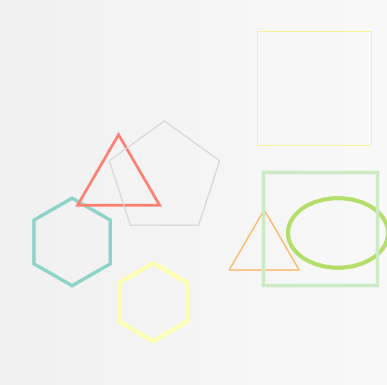[{"shape": "hexagon", "thickness": 2.5, "radius": 0.57, "center": [0.186, 0.372]}, {"shape": "hexagon", "thickness": 3, "radius": 0.51, "center": [0.395, 0.215]}, {"shape": "triangle", "thickness": 2, "radius": 0.61, "center": [0.306, 0.528]}, {"shape": "triangle", "thickness": 1, "radius": 0.52, "center": [0.682, 0.351]}, {"shape": "oval", "thickness": 3, "radius": 0.65, "center": [0.872, 0.395]}, {"shape": "pentagon", "thickness": 1, "radius": 0.75, "center": [0.424, 0.536]}, {"shape": "square", "thickness": 2.5, "radius": 0.74, "center": [0.826, 0.407]}, {"shape": "square", "thickness": 0.5, "radius": 0.74, "center": [0.81, 0.771]}]